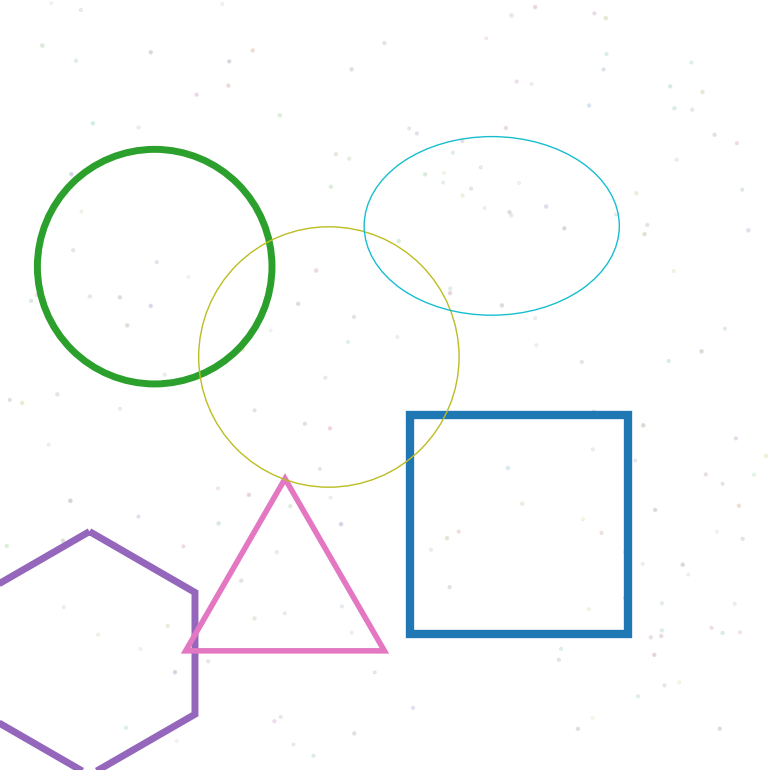[{"shape": "square", "thickness": 3, "radius": 0.71, "center": [0.674, 0.319]}, {"shape": "circle", "thickness": 2.5, "radius": 0.76, "center": [0.201, 0.654]}, {"shape": "hexagon", "thickness": 2.5, "radius": 0.79, "center": [0.116, 0.151]}, {"shape": "triangle", "thickness": 2, "radius": 0.75, "center": [0.37, 0.229]}, {"shape": "circle", "thickness": 0.5, "radius": 0.85, "center": [0.427, 0.536]}, {"shape": "oval", "thickness": 0.5, "radius": 0.83, "center": [0.639, 0.707]}]